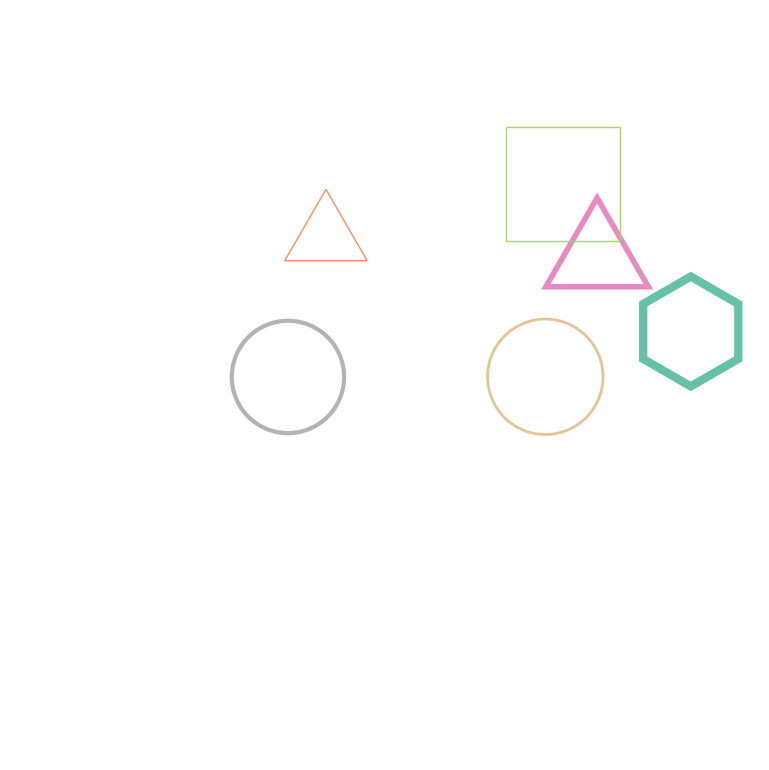[{"shape": "hexagon", "thickness": 3, "radius": 0.36, "center": [0.897, 0.57]}, {"shape": "triangle", "thickness": 0.5, "radius": 0.31, "center": [0.423, 0.692]}, {"shape": "triangle", "thickness": 2, "radius": 0.38, "center": [0.775, 0.666]}, {"shape": "square", "thickness": 0.5, "radius": 0.37, "center": [0.731, 0.761]}, {"shape": "circle", "thickness": 1, "radius": 0.37, "center": [0.708, 0.511]}, {"shape": "circle", "thickness": 1.5, "radius": 0.36, "center": [0.374, 0.51]}]